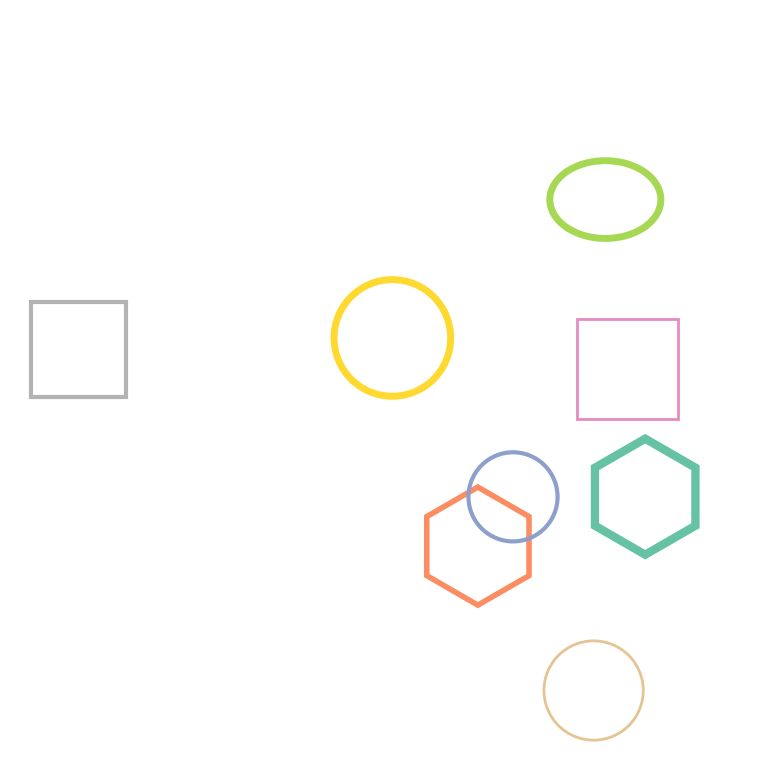[{"shape": "hexagon", "thickness": 3, "radius": 0.38, "center": [0.838, 0.355]}, {"shape": "hexagon", "thickness": 2, "radius": 0.38, "center": [0.621, 0.291]}, {"shape": "circle", "thickness": 1.5, "radius": 0.29, "center": [0.666, 0.355]}, {"shape": "square", "thickness": 1, "radius": 0.33, "center": [0.815, 0.521]}, {"shape": "oval", "thickness": 2.5, "radius": 0.36, "center": [0.786, 0.741]}, {"shape": "circle", "thickness": 2.5, "radius": 0.38, "center": [0.51, 0.561]}, {"shape": "circle", "thickness": 1, "radius": 0.32, "center": [0.771, 0.103]}, {"shape": "square", "thickness": 1.5, "radius": 0.31, "center": [0.102, 0.546]}]